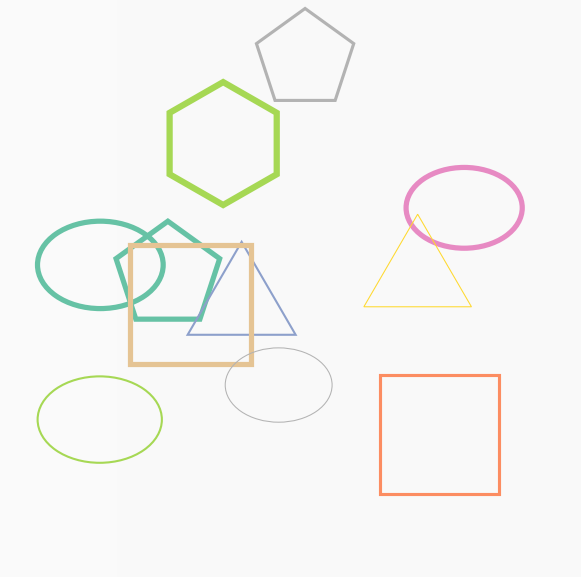[{"shape": "oval", "thickness": 2.5, "radius": 0.54, "center": [0.173, 0.54]}, {"shape": "pentagon", "thickness": 2.5, "radius": 0.47, "center": [0.289, 0.522]}, {"shape": "square", "thickness": 1.5, "radius": 0.51, "center": [0.756, 0.247]}, {"shape": "triangle", "thickness": 1, "radius": 0.54, "center": [0.416, 0.473]}, {"shape": "oval", "thickness": 2.5, "radius": 0.5, "center": [0.799, 0.639]}, {"shape": "hexagon", "thickness": 3, "radius": 0.53, "center": [0.384, 0.751]}, {"shape": "oval", "thickness": 1, "radius": 0.53, "center": [0.172, 0.273]}, {"shape": "triangle", "thickness": 0.5, "radius": 0.53, "center": [0.719, 0.521]}, {"shape": "square", "thickness": 2.5, "radius": 0.52, "center": [0.328, 0.472]}, {"shape": "oval", "thickness": 0.5, "radius": 0.46, "center": [0.479, 0.332]}, {"shape": "pentagon", "thickness": 1.5, "radius": 0.44, "center": [0.525, 0.896]}]